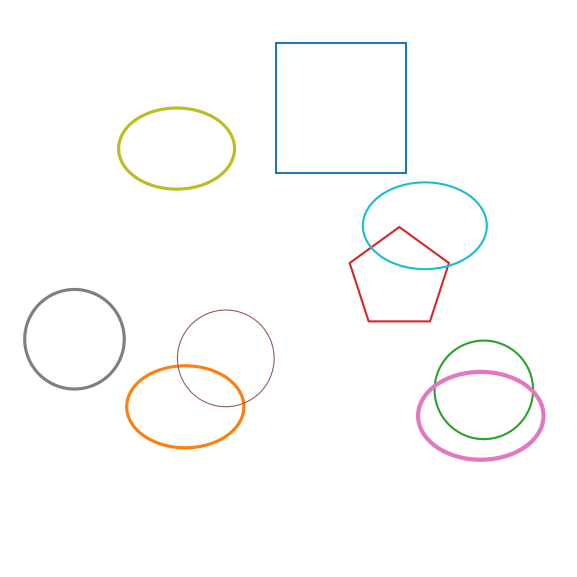[{"shape": "square", "thickness": 1, "radius": 0.56, "center": [0.591, 0.813]}, {"shape": "oval", "thickness": 1.5, "radius": 0.51, "center": [0.321, 0.295]}, {"shape": "circle", "thickness": 1, "radius": 0.43, "center": [0.838, 0.324]}, {"shape": "pentagon", "thickness": 1, "radius": 0.45, "center": [0.691, 0.516]}, {"shape": "circle", "thickness": 0.5, "radius": 0.42, "center": [0.391, 0.379]}, {"shape": "oval", "thickness": 2, "radius": 0.54, "center": [0.833, 0.279]}, {"shape": "circle", "thickness": 1.5, "radius": 0.43, "center": [0.129, 0.412]}, {"shape": "oval", "thickness": 1.5, "radius": 0.5, "center": [0.306, 0.742]}, {"shape": "oval", "thickness": 1, "radius": 0.54, "center": [0.736, 0.608]}]